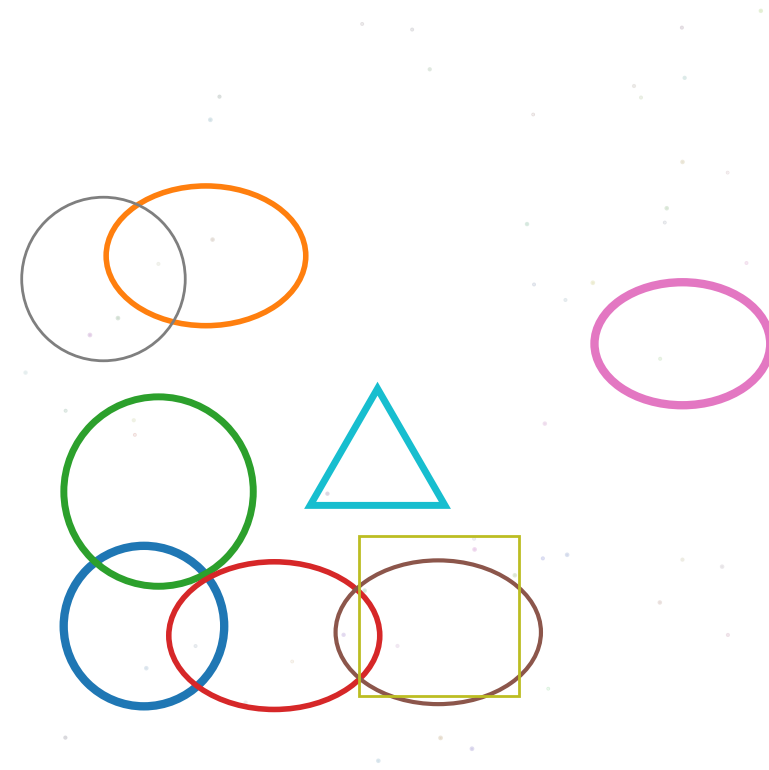[{"shape": "circle", "thickness": 3, "radius": 0.52, "center": [0.187, 0.187]}, {"shape": "oval", "thickness": 2, "radius": 0.65, "center": [0.267, 0.668]}, {"shape": "circle", "thickness": 2.5, "radius": 0.62, "center": [0.206, 0.362]}, {"shape": "oval", "thickness": 2, "radius": 0.68, "center": [0.356, 0.175]}, {"shape": "oval", "thickness": 1.5, "radius": 0.67, "center": [0.569, 0.179]}, {"shape": "oval", "thickness": 3, "radius": 0.57, "center": [0.886, 0.554]}, {"shape": "circle", "thickness": 1, "radius": 0.53, "center": [0.134, 0.638]}, {"shape": "square", "thickness": 1, "radius": 0.52, "center": [0.57, 0.2]}, {"shape": "triangle", "thickness": 2.5, "radius": 0.51, "center": [0.49, 0.394]}]